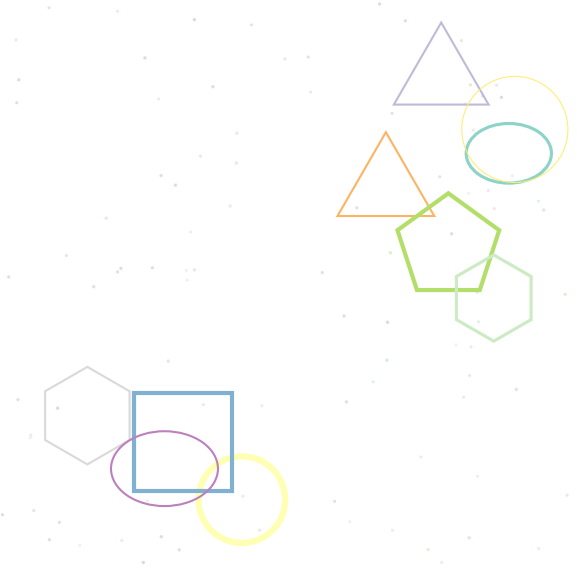[{"shape": "oval", "thickness": 1.5, "radius": 0.37, "center": [0.881, 0.734]}, {"shape": "circle", "thickness": 3, "radius": 0.37, "center": [0.419, 0.134]}, {"shape": "triangle", "thickness": 1, "radius": 0.47, "center": [0.764, 0.865]}, {"shape": "square", "thickness": 2, "radius": 0.43, "center": [0.317, 0.234]}, {"shape": "triangle", "thickness": 1, "radius": 0.48, "center": [0.668, 0.673]}, {"shape": "pentagon", "thickness": 2, "radius": 0.46, "center": [0.776, 0.572]}, {"shape": "hexagon", "thickness": 1, "radius": 0.42, "center": [0.151, 0.279]}, {"shape": "oval", "thickness": 1, "radius": 0.46, "center": [0.285, 0.188]}, {"shape": "hexagon", "thickness": 1.5, "radius": 0.37, "center": [0.855, 0.483]}, {"shape": "circle", "thickness": 0.5, "radius": 0.46, "center": [0.891, 0.775]}]